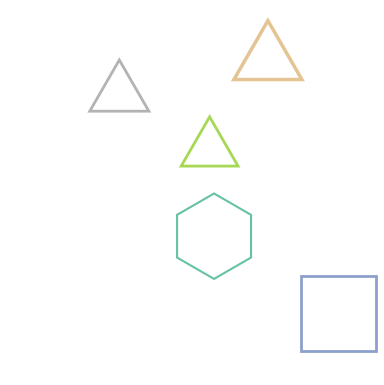[{"shape": "hexagon", "thickness": 1.5, "radius": 0.55, "center": [0.556, 0.386]}, {"shape": "square", "thickness": 2, "radius": 0.49, "center": [0.879, 0.186]}, {"shape": "triangle", "thickness": 2, "radius": 0.43, "center": [0.544, 0.611]}, {"shape": "triangle", "thickness": 2.5, "radius": 0.51, "center": [0.696, 0.844]}, {"shape": "triangle", "thickness": 2, "radius": 0.44, "center": [0.31, 0.756]}]